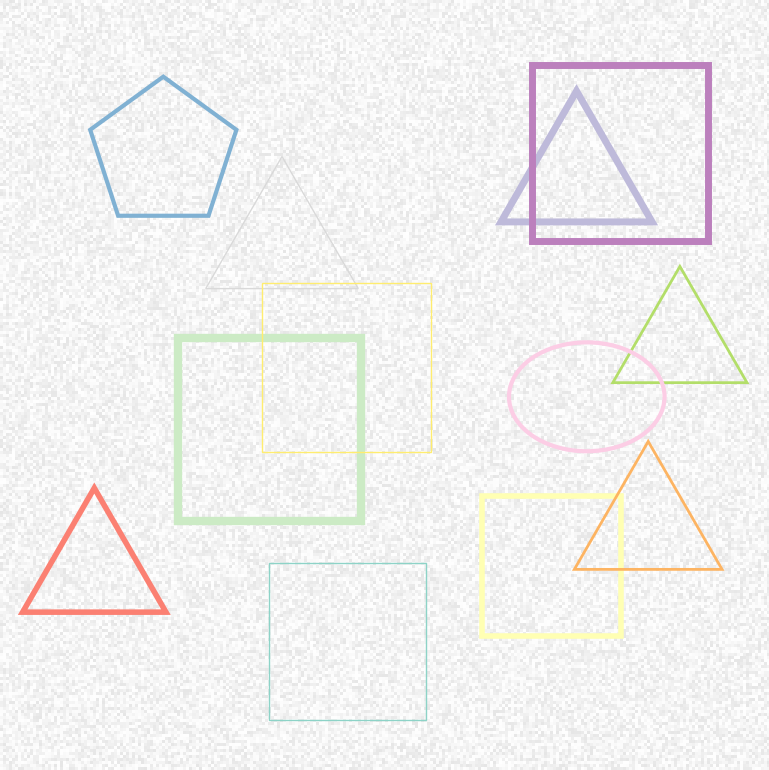[{"shape": "square", "thickness": 0.5, "radius": 0.51, "center": [0.451, 0.167]}, {"shape": "square", "thickness": 2, "radius": 0.45, "center": [0.716, 0.265]}, {"shape": "triangle", "thickness": 2.5, "radius": 0.57, "center": [0.749, 0.768]}, {"shape": "triangle", "thickness": 2, "radius": 0.54, "center": [0.122, 0.259]}, {"shape": "pentagon", "thickness": 1.5, "radius": 0.5, "center": [0.212, 0.801]}, {"shape": "triangle", "thickness": 1, "radius": 0.55, "center": [0.842, 0.316]}, {"shape": "triangle", "thickness": 1, "radius": 0.5, "center": [0.883, 0.553]}, {"shape": "oval", "thickness": 1.5, "radius": 0.51, "center": [0.762, 0.485]}, {"shape": "triangle", "thickness": 0.5, "radius": 0.57, "center": [0.366, 0.682]}, {"shape": "square", "thickness": 2.5, "radius": 0.57, "center": [0.805, 0.801]}, {"shape": "square", "thickness": 3, "radius": 0.59, "center": [0.35, 0.442]}, {"shape": "square", "thickness": 0.5, "radius": 0.55, "center": [0.451, 0.522]}]